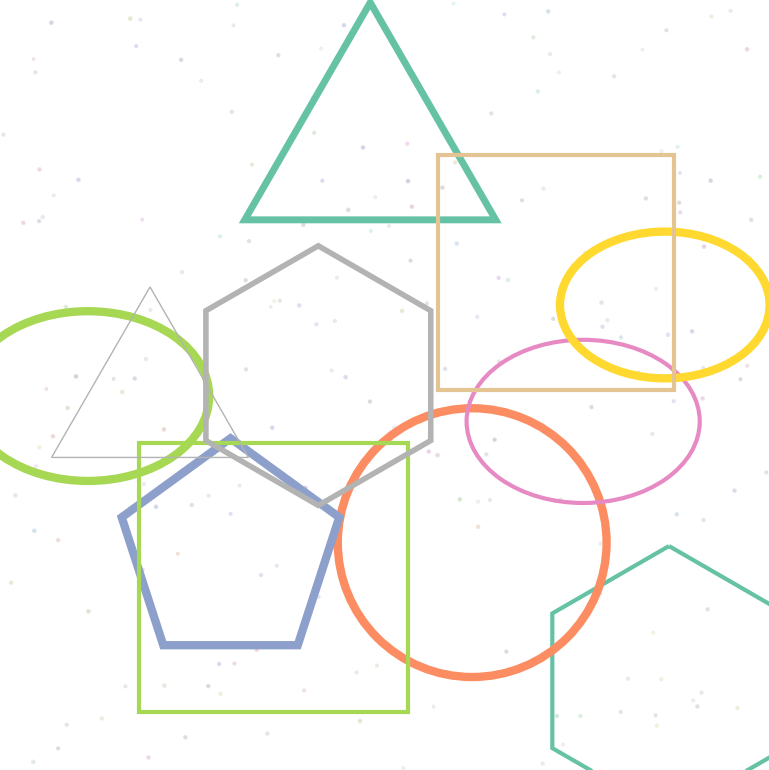[{"shape": "hexagon", "thickness": 1.5, "radius": 0.87, "center": [0.869, 0.116]}, {"shape": "triangle", "thickness": 2.5, "radius": 0.94, "center": [0.481, 0.809]}, {"shape": "circle", "thickness": 3, "radius": 0.87, "center": [0.613, 0.295]}, {"shape": "pentagon", "thickness": 3, "radius": 0.74, "center": [0.299, 0.282]}, {"shape": "oval", "thickness": 1.5, "radius": 0.76, "center": [0.757, 0.453]}, {"shape": "oval", "thickness": 3, "radius": 0.79, "center": [0.114, 0.486]}, {"shape": "square", "thickness": 1.5, "radius": 0.87, "center": [0.355, 0.25]}, {"shape": "oval", "thickness": 3, "radius": 0.68, "center": [0.863, 0.604]}, {"shape": "square", "thickness": 1.5, "radius": 0.77, "center": [0.722, 0.646]}, {"shape": "triangle", "thickness": 0.5, "radius": 0.74, "center": [0.195, 0.48]}, {"shape": "hexagon", "thickness": 2, "radius": 0.84, "center": [0.413, 0.512]}]